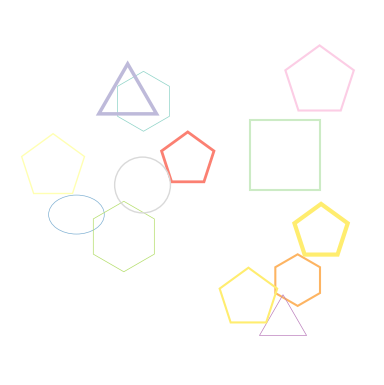[{"shape": "hexagon", "thickness": 0.5, "radius": 0.39, "center": [0.373, 0.737]}, {"shape": "pentagon", "thickness": 1, "radius": 0.43, "center": [0.138, 0.567]}, {"shape": "triangle", "thickness": 2.5, "radius": 0.43, "center": [0.332, 0.748]}, {"shape": "pentagon", "thickness": 2, "radius": 0.36, "center": [0.488, 0.586]}, {"shape": "oval", "thickness": 0.5, "radius": 0.36, "center": [0.199, 0.443]}, {"shape": "hexagon", "thickness": 1.5, "radius": 0.33, "center": [0.773, 0.272]}, {"shape": "hexagon", "thickness": 0.5, "radius": 0.46, "center": [0.322, 0.386]}, {"shape": "pentagon", "thickness": 1.5, "radius": 0.47, "center": [0.83, 0.789]}, {"shape": "circle", "thickness": 1, "radius": 0.36, "center": [0.37, 0.52]}, {"shape": "triangle", "thickness": 0.5, "radius": 0.35, "center": [0.735, 0.164]}, {"shape": "square", "thickness": 1.5, "radius": 0.45, "center": [0.741, 0.597]}, {"shape": "pentagon", "thickness": 1.5, "radius": 0.39, "center": [0.645, 0.226]}, {"shape": "pentagon", "thickness": 3, "radius": 0.36, "center": [0.834, 0.398]}]